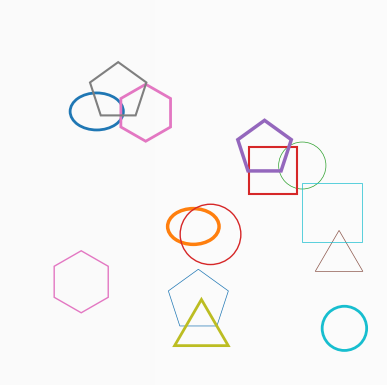[{"shape": "oval", "thickness": 2, "radius": 0.34, "center": [0.25, 0.711]}, {"shape": "pentagon", "thickness": 0.5, "radius": 0.41, "center": [0.512, 0.219]}, {"shape": "oval", "thickness": 2.5, "radius": 0.33, "center": [0.499, 0.412]}, {"shape": "circle", "thickness": 0.5, "radius": 0.3, "center": [0.78, 0.57]}, {"shape": "circle", "thickness": 1, "radius": 0.39, "center": [0.543, 0.391]}, {"shape": "square", "thickness": 1.5, "radius": 0.31, "center": [0.705, 0.557]}, {"shape": "pentagon", "thickness": 2.5, "radius": 0.36, "center": [0.683, 0.615]}, {"shape": "triangle", "thickness": 0.5, "radius": 0.35, "center": [0.875, 0.331]}, {"shape": "hexagon", "thickness": 2, "radius": 0.37, "center": [0.376, 0.707]}, {"shape": "hexagon", "thickness": 1, "radius": 0.4, "center": [0.21, 0.268]}, {"shape": "pentagon", "thickness": 1.5, "radius": 0.38, "center": [0.305, 0.762]}, {"shape": "triangle", "thickness": 2, "radius": 0.4, "center": [0.52, 0.142]}, {"shape": "circle", "thickness": 2, "radius": 0.29, "center": [0.889, 0.147]}, {"shape": "square", "thickness": 0.5, "radius": 0.39, "center": [0.858, 0.448]}]